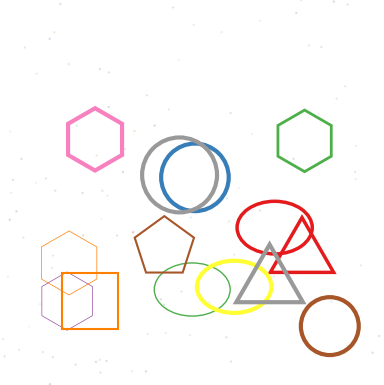[{"shape": "triangle", "thickness": 2.5, "radius": 0.47, "center": [0.784, 0.34]}, {"shape": "oval", "thickness": 2.5, "radius": 0.49, "center": [0.713, 0.409]}, {"shape": "circle", "thickness": 3, "radius": 0.44, "center": [0.506, 0.539]}, {"shape": "oval", "thickness": 1, "radius": 0.49, "center": [0.499, 0.248]}, {"shape": "hexagon", "thickness": 2, "radius": 0.4, "center": [0.791, 0.634]}, {"shape": "hexagon", "thickness": 0.5, "radius": 0.38, "center": [0.174, 0.218]}, {"shape": "square", "thickness": 1.5, "radius": 0.36, "center": [0.235, 0.218]}, {"shape": "hexagon", "thickness": 0.5, "radius": 0.42, "center": [0.179, 0.317]}, {"shape": "oval", "thickness": 3, "radius": 0.48, "center": [0.608, 0.255]}, {"shape": "circle", "thickness": 3, "radius": 0.38, "center": [0.857, 0.153]}, {"shape": "pentagon", "thickness": 1.5, "radius": 0.41, "center": [0.427, 0.358]}, {"shape": "hexagon", "thickness": 3, "radius": 0.4, "center": [0.247, 0.638]}, {"shape": "circle", "thickness": 3, "radius": 0.49, "center": [0.466, 0.546]}, {"shape": "triangle", "thickness": 3, "radius": 0.5, "center": [0.7, 0.265]}]